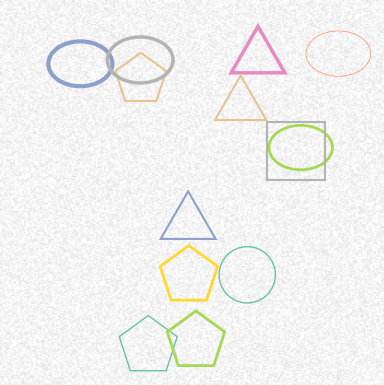[{"shape": "circle", "thickness": 1, "radius": 0.37, "center": [0.642, 0.286]}, {"shape": "pentagon", "thickness": 1, "radius": 0.4, "center": [0.385, 0.101]}, {"shape": "oval", "thickness": 0.5, "radius": 0.42, "center": [0.879, 0.861]}, {"shape": "oval", "thickness": 3, "radius": 0.42, "center": [0.209, 0.834]}, {"shape": "triangle", "thickness": 1.5, "radius": 0.41, "center": [0.489, 0.421]}, {"shape": "triangle", "thickness": 2.5, "radius": 0.4, "center": [0.67, 0.851]}, {"shape": "pentagon", "thickness": 2, "radius": 0.39, "center": [0.509, 0.114]}, {"shape": "oval", "thickness": 2, "radius": 0.41, "center": [0.781, 0.617]}, {"shape": "pentagon", "thickness": 2, "radius": 0.39, "center": [0.49, 0.284]}, {"shape": "triangle", "thickness": 1.5, "radius": 0.39, "center": [0.625, 0.727]}, {"shape": "pentagon", "thickness": 1.5, "radius": 0.35, "center": [0.366, 0.794]}, {"shape": "square", "thickness": 1.5, "radius": 0.38, "center": [0.769, 0.609]}, {"shape": "oval", "thickness": 2.5, "radius": 0.43, "center": [0.364, 0.844]}]